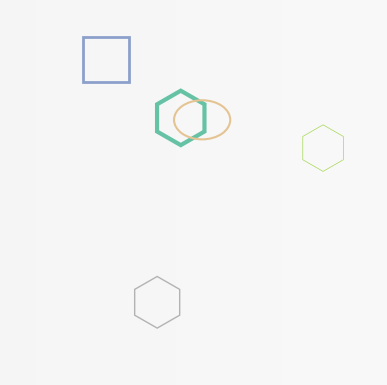[{"shape": "hexagon", "thickness": 3, "radius": 0.35, "center": [0.466, 0.694]}, {"shape": "square", "thickness": 2, "radius": 0.29, "center": [0.273, 0.845]}, {"shape": "hexagon", "thickness": 0.5, "radius": 0.3, "center": [0.834, 0.615]}, {"shape": "oval", "thickness": 1.5, "radius": 0.36, "center": [0.522, 0.689]}, {"shape": "hexagon", "thickness": 1, "radius": 0.34, "center": [0.406, 0.215]}]